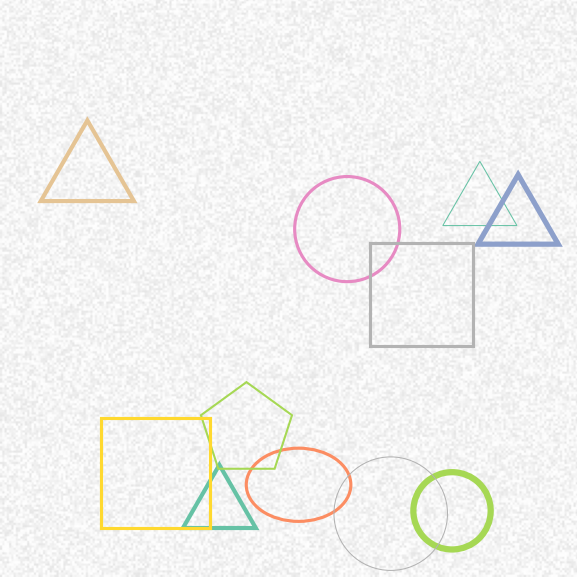[{"shape": "triangle", "thickness": 0.5, "radius": 0.37, "center": [0.831, 0.646]}, {"shape": "triangle", "thickness": 2, "radius": 0.36, "center": [0.38, 0.121]}, {"shape": "oval", "thickness": 1.5, "radius": 0.45, "center": [0.517, 0.16]}, {"shape": "triangle", "thickness": 2.5, "radius": 0.4, "center": [0.897, 0.616]}, {"shape": "circle", "thickness": 1.5, "radius": 0.45, "center": [0.601, 0.602]}, {"shape": "pentagon", "thickness": 1, "radius": 0.41, "center": [0.427, 0.255]}, {"shape": "circle", "thickness": 3, "radius": 0.33, "center": [0.783, 0.115]}, {"shape": "square", "thickness": 1.5, "radius": 0.47, "center": [0.269, 0.18]}, {"shape": "triangle", "thickness": 2, "radius": 0.47, "center": [0.151, 0.698]}, {"shape": "square", "thickness": 1.5, "radius": 0.45, "center": [0.73, 0.49]}, {"shape": "circle", "thickness": 0.5, "radius": 0.49, "center": [0.677, 0.11]}]